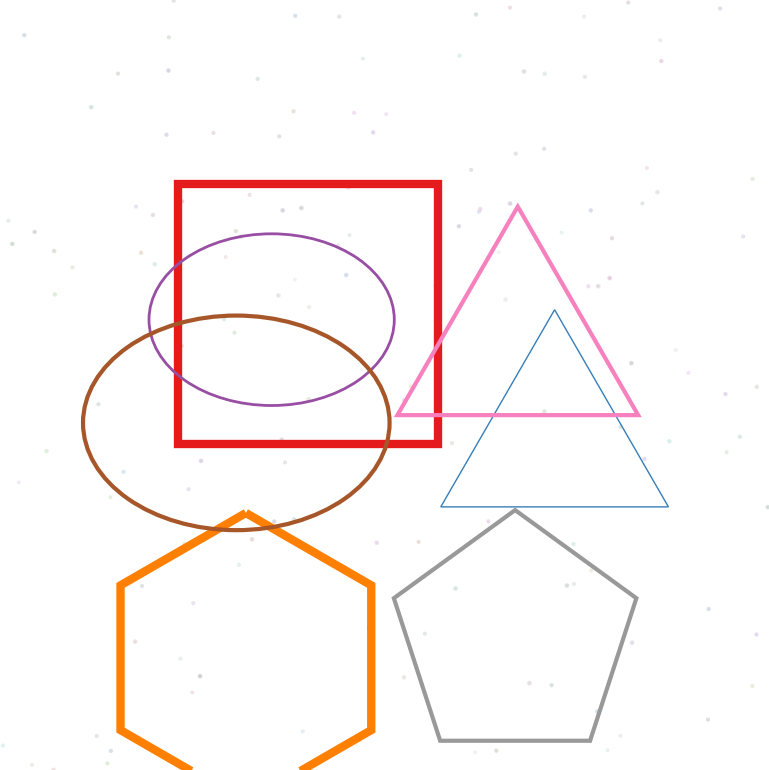[{"shape": "square", "thickness": 3, "radius": 0.85, "center": [0.4, 0.592]}, {"shape": "triangle", "thickness": 0.5, "radius": 0.85, "center": [0.72, 0.427]}, {"shape": "oval", "thickness": 1, "radius": 0.8, "center": [0.353, 0.585]}, {"shape": "hexagon", "thickness": 3, "radius": 0.94, "center": [0.319, 0.146]}, {"shape": "oval", "thickness": 1.5, "radius": 1.0, "center": [0.307, 0.451]}, {"shape": "triangle", "thickness": 1.5, "radius": 0.9, "center": [0.672, 0.551]}, {"shape": "pentagon", "thickness": 1.5, "radius": 0.83, "center": [0.669, 0.172]}]